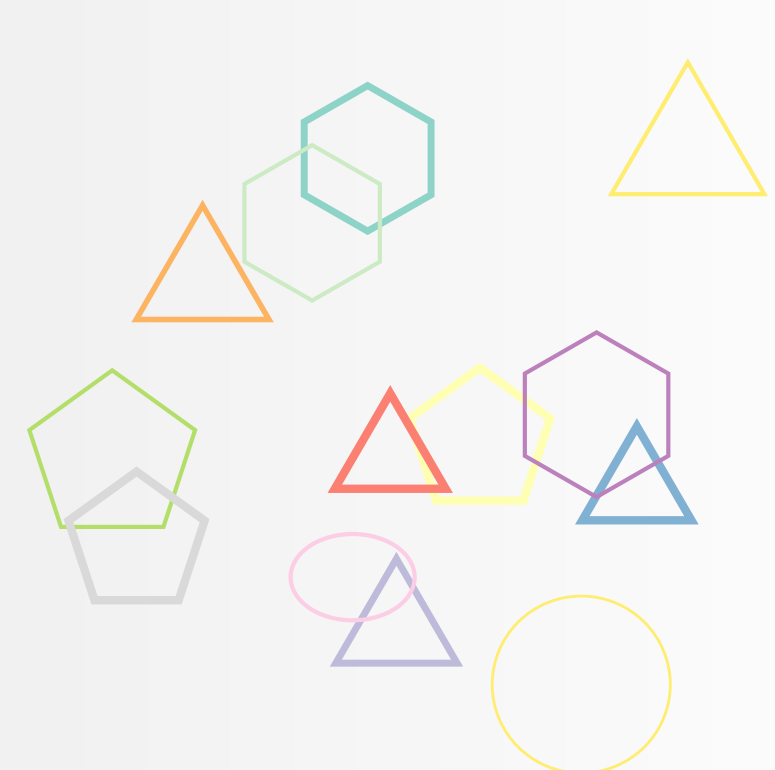[{"shape": "hexagon", "thickness": 2.5, "radius": 0.47, "center": [0.474, 0.794]}, {"shape": "pentagon", "thickness": 3, "radius": 0.48, "center": [0.619, 0.427]}, {"shape": "triangle", "thickness": 2.5, "radius": 0.45, "center": [0.512, 0.184]}, {"shape": "triangle", "thickness": 3, "radius": 0.41, "center": [0.504, 0.407]}, {"shape": "triangle", "thickness": 3, "radius": 0.41, "center": [0.822, 0.365]}, {"shape": "triangle", "thickness": 2, "radius": 0.49, "center": [0.261, 0.635]}, {"shape": "pentagon", "thickness": 1.5, "radius": 0.56, "center": [0.145, 0.407]}, {"shape": "oval", "thickness": 1.5, "radius": 0.4, "center": [0.455, 0.25]}, {"shape": "pentagon", "thickness": 3, "radius": 0.46, "center": [0.176, 0.295]}, {"shape": "hexagon", "thickness": 1.5, "radius": 0.53, "center": [0.77, 0.461]}, {"shape": "hexagon", "thickness": 1.5, "radius": 0.5, "center": [0.403, 0.711]}, {"shape": "circle", "thickness": 1, "radius": 0.57, "center": [0.75, 0.111]}, {"shape": "triangle", "thickness": 1.5, "radius": 0.57, "center": [0.888, 0.805]}]